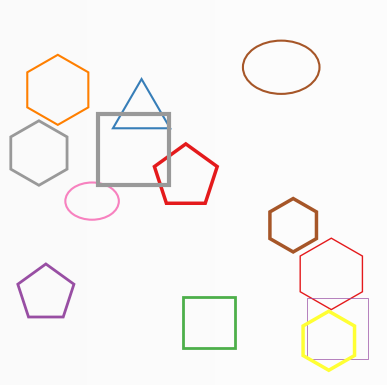[{"shape": "hexagon", "thickness": 1, "radius": 0.46, "center": [0.855, 0.289]}, {"shape": "pentagon", "thickness": 2.5, "radius": 0.43, "center": [0.48, 0.541]}, {"shape": "triangle", "thickness": 1.5, "radius": 0.43, "center": [0.365, 0.709]}, {"shape": "square", "thickness": 2, "radius": 0.33, "center": [0.539, 0.162]}, {"shape": "square", "thickness": 0.5, "radius": 0.39, "center": [0.871, 0.147]}, {"shape": "pentagon", "thickness": 2, "radius": 0.38, "center": [0.118, 0.238]}, {"shape": "hexagon", "thickness": 1.5, "radius": 0.45, "center": [0.149, 0.767]}, {"shape": "hexagon", "thickness": 2.5, "radius": 0.38, "center": [0.849, 0.115]}, {"shape": "hexagon", "thickness": 2.5, "radius": 0.35, "center": [0.757, 0.415]}, {"shape": "oval", "thickness": 1.5, "radius": 0.49, "center": [0.726, 0.825]}, {"shape": "oval", "thickness": 1.5, "radius": 0.35, "center": [0.238, 0.478]}, {"shape": "square", "thickness": 3, "radius": 0.46, "center": [0.345, 0.612]}, {"shape": "hexagon", "thickness": 2, "radius": 0.42, "center": [0.1, 0.603]}]